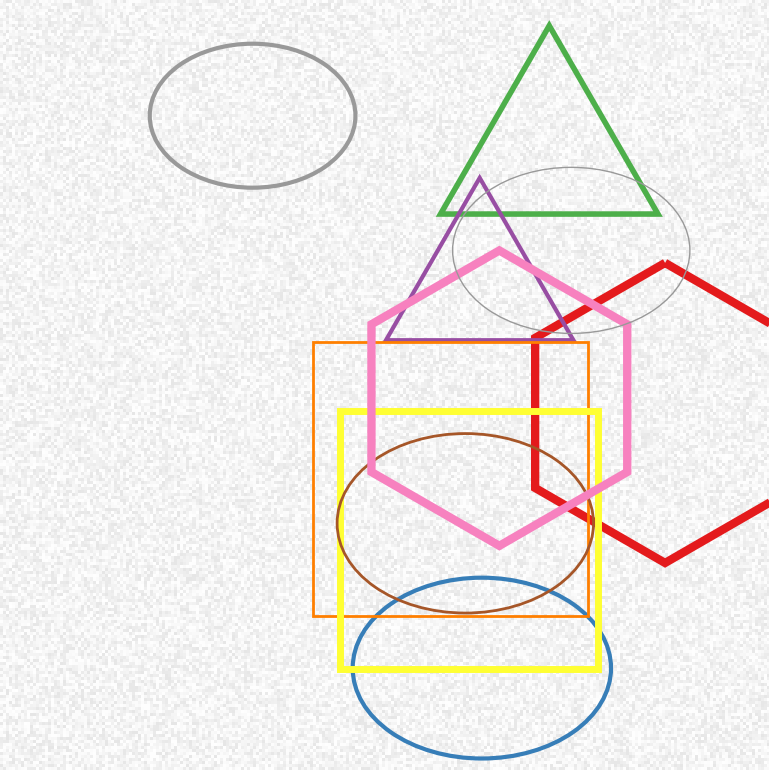[{"shape": "hexagon", "thickness": 3, "radius": 0.97, "center": [0.864, 0.464]}, {"shape": "oval", "thickness": 1.5, "radius": 0.84, "center": [0.626, 0.132]}, {"shape": "triangle", "thickness": 2, "radius": 0.82, "center": [0.713, 0.804]}, {"shape": "triangle", "thickness": 1.5, "radius": 0.7, "center": [0.623, 0.628]}, {"shape": "square", "thickness": 1, "radius": 0.89, "center": [0.585, 0.378]}, {"shape": "square", "thickness": 2.5, "radius": 0.84, "center": [0.609, 0.299]}, {"shape": "oval", "thickness": 1, "radius": 0.83, "center": [0.604, 0.32]}, {"shape": "hexagon", "thickness": 3, "radius": 0.96, "center": [0.648, 0.483]}, {"shape": "oval", "thickness": 1.5, "radius": 0.67, "center": [0.328, 0.85]}, {"shape": "oval", "thickness": 0.5, "radius": 0.77, "center": [0.742, 0.675]}]